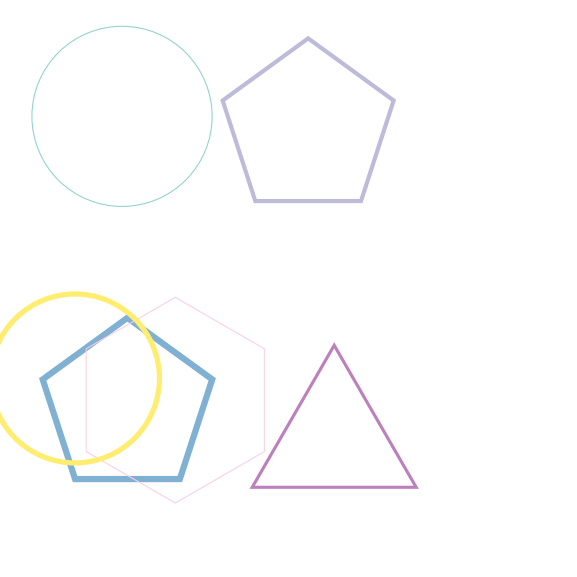[{"shape": "circle", "thickness": 0.5, "radius": 0.78, "center": [0.211, 0.798]}, {"shape": "pentagon", "thickness": 2, "radius": 0.78, "center": [0.534, 0.777]}, {"shape": "pentagon", "thickness": 3, "radius": 0.77, "center": [0.221, 0.294]}, {"shape": "hexagon", "thickness": 0.5, "radius": 0.89, "center": [0.303, 0.306]}, {"shape": "triangle", "thickness": 1.5, "radius": 0.82, "center": [0.579, 0.237]}, {"shape": "circle", "thickness": 2.5, "radius": 0.73, "center": [0.13, 0.344]}]